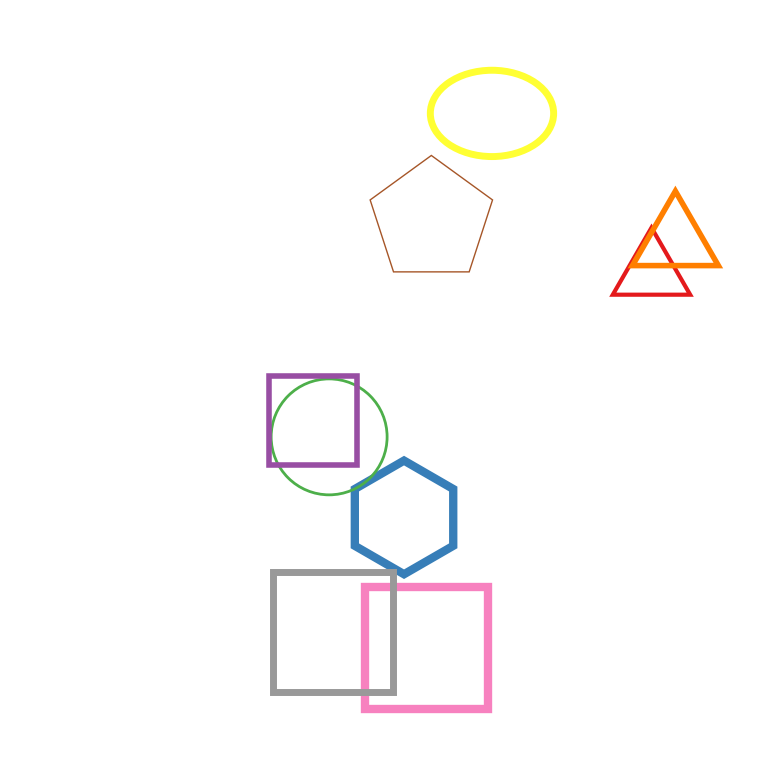[{"shape": "triangle", "thickness": 1.5, "radius": 0.29, "center": [0.846, 0.646]}, {"shape": "hexagon", "thickness": 3, "radius": 0.37, "center": [0.525, 0.328]}, {"shape": "circle", "thickness": 1, "radius": 0.38, "center": [0.427, 0.433]}, {"shape": "square", "thickness": 2, "radius": 0.29, "center": [0.407, 0.454]}, {"shape": "triangle", "thickness": 2, "radius": 0.32, "center": [0.877, 0.687]}, {"shape": "oval", "thickness": 2.5, "radius": 0.4, "center": [0.639, 0.853]}, {"shape": "pentagon", "thickness": 0.5, "radius": 0.42, "center": [0.56, 0.715]}, {"shape": "square", "thickness": 3, "radius": 0.4, "center": [0.554, 0.158]}, {"shape": "square", "thickness": 2.5, "radius": 0.39, "center": [0.432, 0.179]}]